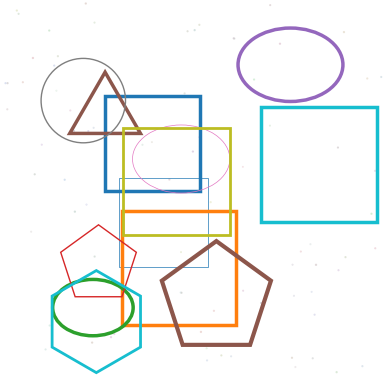[{"shape": "square", "thickness": 0.5, "radius": 0.58, "center": [0.425, 0.423]}, {"shape": "square", "thickness": 2.5, "radius": 0.62, "center": [0.395, 0.627]}, {"shape": "square", "thickness": 2.5, "radius": 0.74, "center": [0.465, 0.304]}, {"shape": "oval", "thickness": 2.5, "radius": 0.52, "center": [0.241, 0.201]}, {"shape": "pentagon", "thickness": 1, "radius": 0.52, "center": [0.256, 0.313]}, {"shape": "oval", "thickness": 2.5, "radius": 0.68, "center": [0.754, 0.832]}, {"shape": "pentagon", "thickness": 3, "radius": 0.74, "center": [0.562, 0.225]}, {"shape": "triangle", "thickness": 2.5, "radius": 0.53, "center": [0.273, 0.706]}, {"shape": "oval", "thickness": 0.5, "radius": 0.63, "center": [0.471, 0.587]}, {"shape": "circle", "thickness": 1, "radius": 0.55, "center": [0.216, 0.739]}, {"shape": "square", "thickness": 2, "radius": 0.7, "center": [0.459, 0.528]}, {"shape": "square", "thickness": 2.5, "radius": 0.75, "center": [0.829, 0.573]}, {"shape": "hexagon", "thickness": 2, "radius": 0.66, "center": [0.25, 0.165]}]